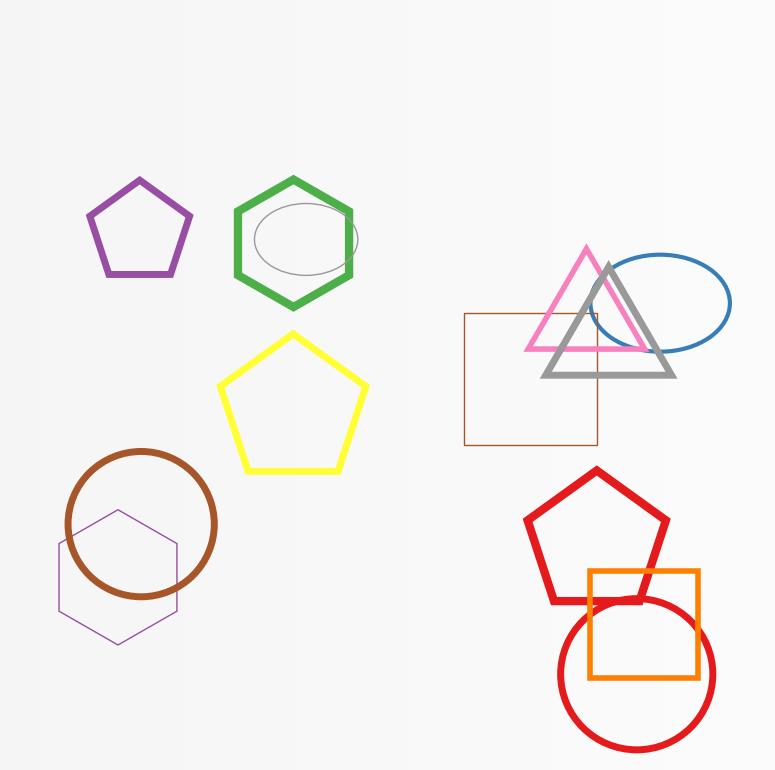[{"shape": "circle", "thickness": 2.5, "radius": 0.49, "center": [0.822, 0.124]}, {"shape": "pentagon", "thickness": 3, "radius": 0.47, "center": [0.77, 0.295]}, {"shape": "oval", "thickness": 1.5, "radius": 0.45, "center": [0.852, 0.606]}, {"shape": "hexagon", "thickness": 3, "radius": 0.41, "center": [0.379, 0.684]}, {"shape": "hexagon", "thickness": 0.5, "radius": 0.44, "center": [0.152, 0.25]}, {"shape": "pentagon", "thickness": 2.5, "radius": 0.34, "center": [0.18, 0.698]}, {"shape": "square", "thickness": 2, "radius": 0.35, "center": [0.831, 0.189]}, {"shape": "pentagon", "thickness": 2.5, "radius": 0.49, "center": [0.378, 0.468]}, {"shape": "circle", "thickness": 2.5, "radius": 0.47, "center": [0.182, 0.319]}, {"shape": "square", "thickness": 0.5, "radius": 0.43, "center": [0.685, 0.507]}, {"shape": "triangle", "thickness": 2, "radius": 0.43, "center": [0.757, 0.59]}, {"shape": "oval", "thickness": 0.5, "radius": 0.33, "center": [0.395, 0.689]}, {"shape": "triangle", "thickness": 2.5, "radius": 0.47, "center": [0.785, 0.56]}]